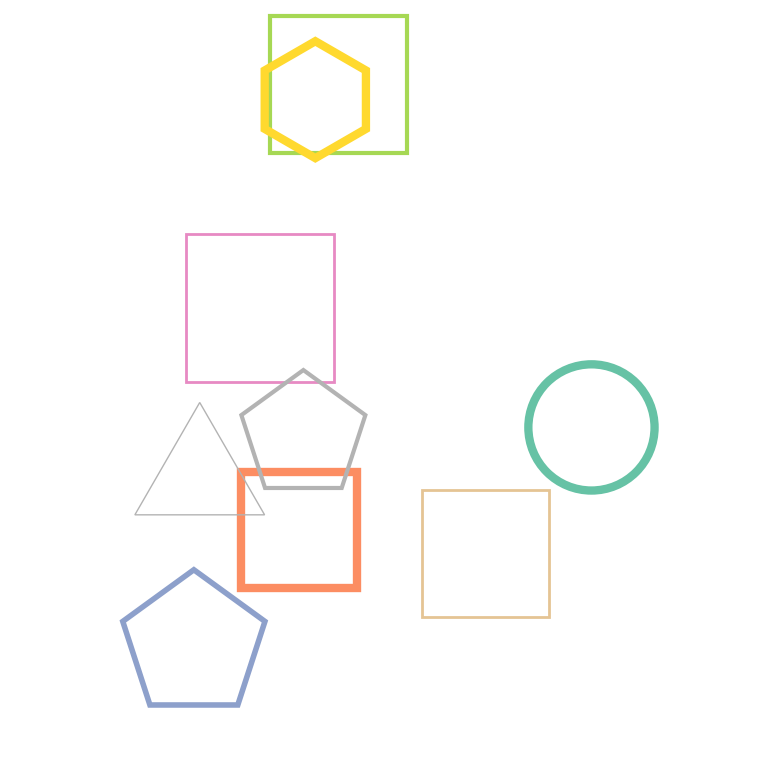[{"shape": "circle", "thickness": 3, "radius": 0.41, "center": [0.768, 0.445]}, {"shape": "square", "thickness": 3, "radius": 0.38, "center": [0.389, 0.311]}, {"shape": "pentagon", "thickness": 2, "radius": 0.49, "center": [0.252, 0.163]}, {"shape": "square", "thickness": 1, "radius": 0.48, "center": [0.338, 0.6]}, {"shape": "square", "thickness": 1.5, "radius": 0.44, "center": [0.439, 0.89]}, {"shape": "hexagon", "thickness": 3, "radius": 0.38, "center": [0.41, 0.871]}, {"shape": "square", "thickness": 1, "radius": 0.41, "center": [0.63, 0.281]}, {"shape": "pentagon", "thickness": 1.5, "radius": 0.42, "center": [0.394, 0.435]}, {"shape": "triangle", "thickness": 0.5, "radius": 0.49, "center": [0.259, 0.38]}]